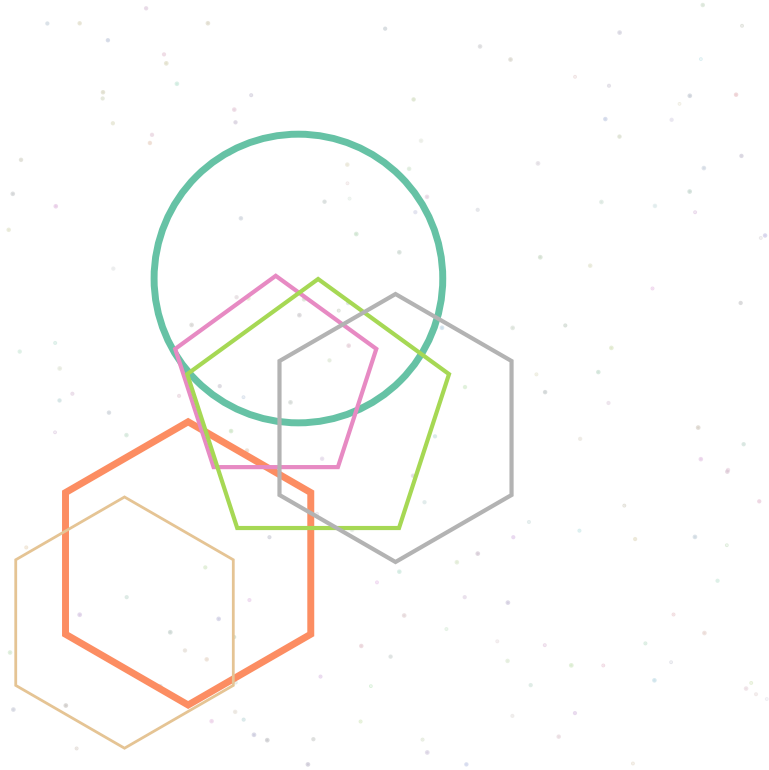[{"shape": "circle", "thickness": 2.5, "radius": 0.94, "center": [0.388, 0.638]}, {"shape": "hexagon", "thickness": 2.5, "radius": 0.92, "center": [0.244, 0.268]}, {"shape": "pentagon", "thickness": 1.5, "radius": 0.69, "center": [0.358, 0.504]}, {"shape": "pentagon", "thickness": 1.5, "radius": 0.89, "center": [0.413, 0.459]}, {"shape": "hexagon", "thickness": 1, "radius": 0.82, "center": [0.162, 0.191]}, {"shape": "hexagon", "thickness": 1.5, "radius": 0.87, "center": [0.514, 0.444]}]